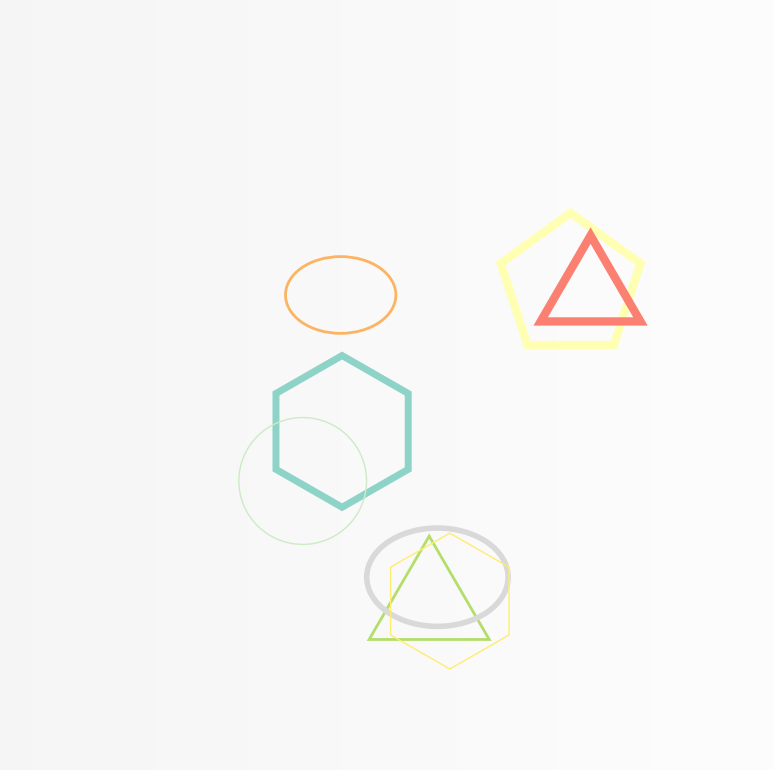[{"shape": "hexagon", "thickness": 2.5, "radius": 0.49, "center": [0.441, 0.44]}, {"shape": "pentagon", "thickness": 3, "radius": 0.47, "center": [0.736, 0.629]}, {"shape": "triangle", "thickness": 3, "radius": 0.37, "center": [0.762, 0.62]}, {"shape": "oval", "thickness": 1, "radius": 0.36, "center": [0.44, 0.617]}, {"shape": "triangle", "thickness": 1, "radius": 0.45, "center": [0.554, 0.214]}, {"shape": "oval", "thickness": 2, "radius": 0.46, "center": [0.564, 0.25]}, {"shape": "circle", "thickness": 0.5, "radius": 0.41, "center": [0.391, 0.375]}, {"shape": "hexagon", "thickness": 0.5, "radius": 0.44, "center": [0.58, 0.219]}]